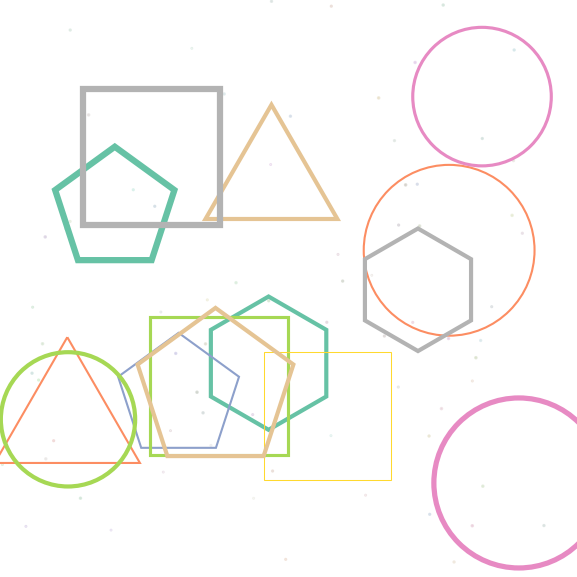[{"shape": "hexagon", "thickness": 2, "radius": 0.58, "center": [0.465, 0.37]}, {"shape": "pentagon", "thickness": 3, "radius": 0.54, "center": [0.199, 0.636]}, {"shape": "circle", "thickness": 1, "radius": 0.74, "center": [0.778, 0.566]}, {"shape": "triangle", "thickness": 1, "radius": 0.73, "center": [0.117, 0.27]}, {"shape": "pentagon", "thickness": 1, "radius": 0.55, "center": [0.309, 0.313]}, {"shape": "circle", "thickness": 2.5, "radius": 0.74, "center": [0.898, 0.163]}, {"shape": "circle", "thickness": 1.5, "radius": 0.6, "center": [0.835, 0.832]}, {"shape": "circle", "thickness": 2, "radius": 0.58, "center": [0.118, 0.273]}, {"shape": "square", "thickness": 1.5, "radius": 0.6, "center": [0.379, 0.331]}, {"shape": "square", "thickness": 0.5, "radius": 0.55, "center": [0.567, 0.279]}, {"shape": "pentagon", "thickness": 2, "radius": 0.71, "center": [0.373, 0.324]}, {"shape": "triangle", "thickness": 2, "radius": 0.66, "center": [0.47, 0.686]}, {"shape": "hexagon", "thickness": 2, "radius": 0.53, "center": [0.724, 0.497]}, {"shape": "square", "thickness": 3, "radius": 0.59, "center": [0.263, 0.727]}]